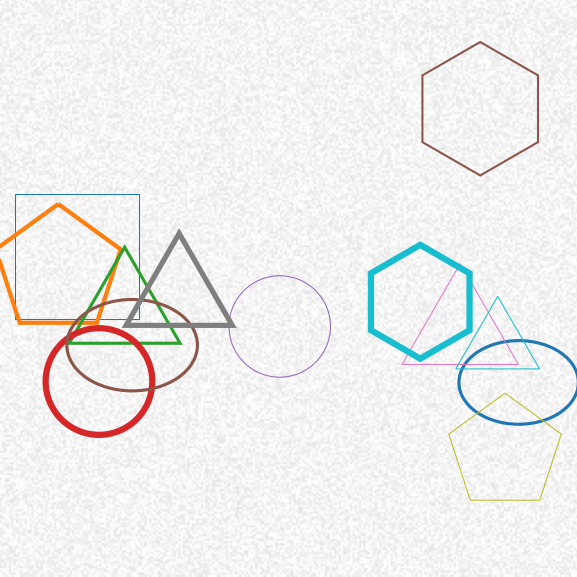[{"shape": "square", "thickness": 0.5, "radius": 0.54, "center": [0.133, 0.556]}, {"shape": "oval", "thickness": 1.5, "radius": 0.52, "center": [0.898, 0.337]}, {"shape": "pentagon", "thickness": 2, "radius": 0.57, "center": [0.101, 0.532]}, {"shape": "triangle", "thickness": 1.5, "radius": 0.55, "center": [0.216, 0.46]}, {"shape": "circle", "thickness": 3, "radius": 0.46, "center": [0.171, 0.338]}, {"shape": "circle", "thickness": 0.5, "radius": 0.44, "center": [0.484, 0.434]}, {"shape": "hexagon", "thickness": 1, "radius": 0.58, "center": [0.832, 0.811]}, {"shape": "oval", "thickness": 1.5, "radius": 0.57, "center": [0.229, 0.401]}, {"shape": "triangle", "thickness": 0.5, "radius": 0.58, "center": [0.797, 0.426]}, {"shape": "triangle", "thickness": 2.5, "radius": 0.53, "center": [0.31, 0.489]}, {"shape": "pentagon", "thickness": 0.5, "radius": 0.51, "center": [0.875, 0.216]}, {"shape": "hexagon", "thickness": 3, "radius": 0.49, "center": [0.728, 0.477]}, {"shape": "triangle", "thickness": 0.5, "radius": 0.42, "center": [0.862, 0.402]}]